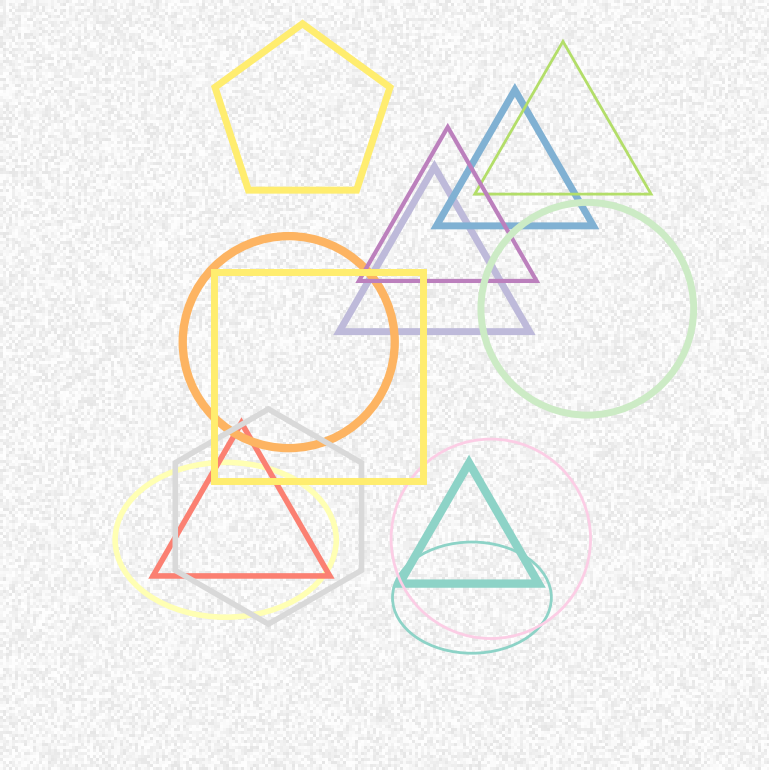[{"shape": "oval", "thickness": 1, "radius": 0.52, "center": [0.613, 0.224]}, {"shape": "triangle", "thickness": 3, "radius": 0.52, "center": [0.609, 0.294]}, {"shape": "oval", "thickness": 2, "radius": 0.72, "center": [0.293, 0.299]}, {"shape": "triangle", "thickness": 2.5, "radius": 0.71, "center": [0.564, 0.641]}, {"shape": "triangle", "thickness": 2, "radius": 0.66, "center": [0.314, 0.318]}, {"shape": "triangle", "thickness": 2.5, "radius": 0.59, "center": [0.669, 0.766]}, {"shape": "circle", "thickness": 3, "radius": 0.69, "center": [0.375, 0.556]}, {"shape": "triangle", "thickness": 1, "radius": 0.66, "center": [0.731, 0.814]}, {"shape": "circle", "thickness": 1, "radius": 0.65, "center": [0.637, 0.3]}, {"shape": "hexagon", "thickness": 2, "radius": 0.7, "center": [0.349, 0.329]}, {"shape": "triangle", "thickness": 1.5, "radius": 0.67, "center": [0.581, 0.702]}, {"shape": "circle", "thickness": 2.5, "radius": 0.69, "center": [0.763, 0.599]}, {"shape": "pentagon", "thickness": 2.5, "radius": 0.6, "center": [0.393, 0.85]}, {"shape": "square", "thickness": 2.5, "radius": 0.68, "center": [0.413, 0.511]}]